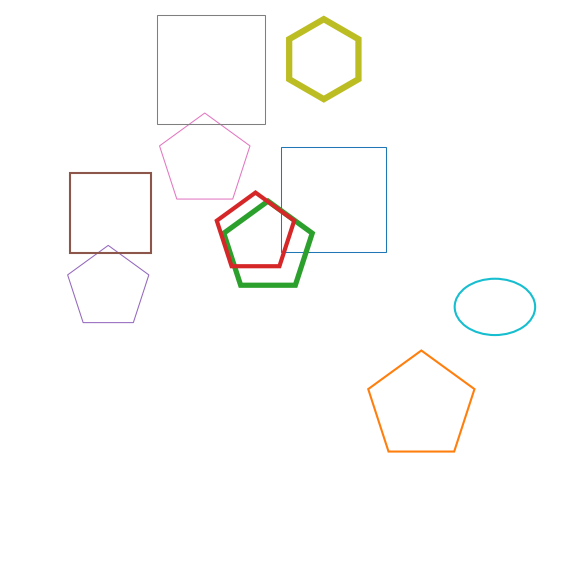[{"shape": "square", "thickness": 0.5, "radius": 0.45, "center": [0.578, 0.654]}, {"shape": "pentagon", "thickness": 1, "radius": 0.48, "center": [0.73, 0.295]}, {"shape": "pentagon", "thickness": 2.5, "radius": 0.4, "center": [0.464, 0.57]}, {"shape": "pentagon", "thickness": 2, "radius": 0.35, "center": [0.442, 0.595]}, {"shape": "pentagon", "thickness": 0.5, "radius": 0.37, "center": [0.187, 0.5]}, {"shape": "square", "thickness": 1, "radius": 0.35, "center": [0.191, 0.63]}, {"shape": "pentagon", "thickness": 0.5, "radius": 0.41, "center": [0.355, 0.721]}, {"shape": "square", "thickness": 0.5, "radius": 0.47, "center": [0.366, 0.879]}, {"shape": "hexagon", "thickness": 3, "radius": 0.35, "center": [0.561, 0.897]}, {"shape": "oval", "thickness": 1, "radius": 0.35, "center": [0.857, 0.468]}]